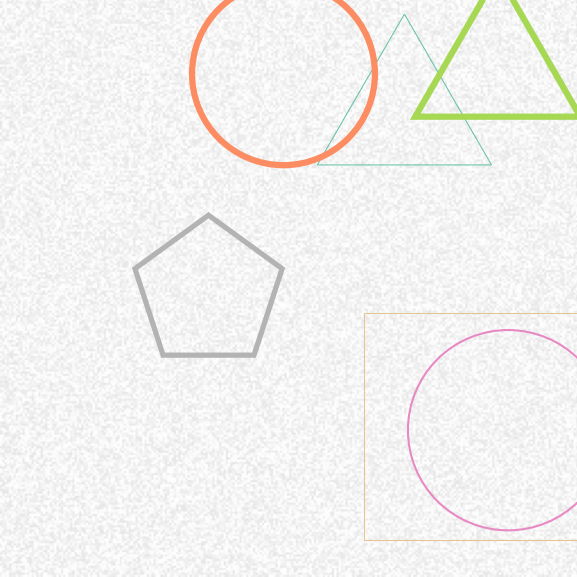[{"shape": "triangle", "thickness": 0.5, "radius": 0.87, "center": [0.7, 0.801]}, {"shape": "circle", "thickness": 3, "radius": 0.79, "center": [0.491, 0.871]}, {"shape": "circle", "thickness": 1, "radius": 0.87, "center": [0.88, 0.254]}, {"shape": "triangle", "thickness": 3, "radius": 0.82, "center": [0.862, 0.88]}, {"shape": "square", "thickness": 0.5, "radius": 0.98, "center": [0.828, 0.261]}, {"shape": "pentagon", "thickness": 2.5, "radius": 0.67, "center": [0.361, 0.493]}]